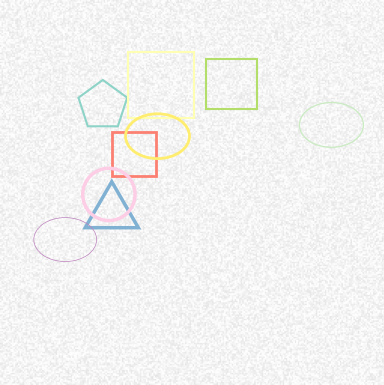[{"shape": "pentagon", "thickness": 1.5, "radius": 0.33, "center": [0.267, 0.726]}, {"shape": "square", "thickness": 1.5, "radius": 0.43, "center": [0.419, 0.779]}, {"shape": "square", "thickness": 2, "radius": 0.29, "center": [0.348, 0.601]}, {"shape": "triangle", "thickness": 2.5, "radius": 0.4, "center": [0.29, 0.448]}, {"shape": "square", "thickness": 1.5, "radius": 0.33, "center": [0.601, 0.782]}, {"shape": "circle", "thickness": 2.5, "radius": 0.34, "center": [0.283, 0.495]}, {"shape": "oval", "thickness": 0.5, "radius": 0.41, "center": [0.169, 0.378]}, {"shape": "oval", "thickness": 1, "radius": 0.42, "center": [0.861, 0.676]}, {"shape": "oval", "thickness": 2, "radius": 0.42, "center": [0.409, 0.646]}]